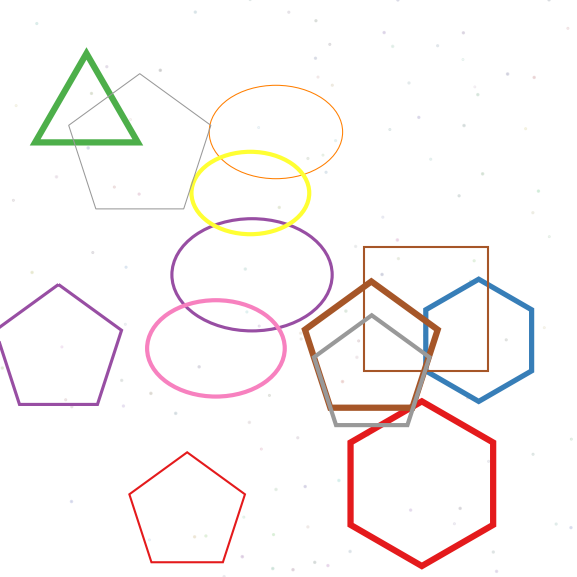[{"shape": "pentagon", "thickness": 1, "radius": 0.53, "center": [0.324, 0.111]}, {"shape": "hexagon", "thickness": 3, "radius": 0.71, "center": [0.73, 0.162]}, {"shape": "hexagon", "thickness": 2.5, "radius": 0.53, "center": [0.829, 0.41]}, {"shape": "triangle", "thickness": 3, "radius": 0.51, "center": [0.15, 0.804]}, {"shape": "oval", "thickness": 1.5, "radius": 0.69, "center": [0.436, 0.523]}, {"shape": "pentagon", "thickness": 1.5, "radius": 0.57, "center": [0.101, 0.392]}, {"shape": "oval", "thickness": 0.5, "radius": 0.58, "center": [0.478, 0.771]}, {"shape": "oval", "thickness": 2, "radius": 0.51, "center": [0.434, 0.665]}, {"shape": "pentagon", "thickness": 3, "radius": 0.6, "center": [0.643, 0.391]}, {"shape": "square", "thickness": 1, "radius": 0.54, "center": [0.738, 0.464]}, {"shape": "oval", "thickness": 2, "radius": 0.6, "center": [0.374, 0.396]}, {"shape": "pentagon", "thickness": 0.5, "radius": 0.65, "center": [0.242, 0.742]}, {"shape": "pentagon", "thickness": 2, "radius": 0.53, "center": [0.644, 0.348]}]